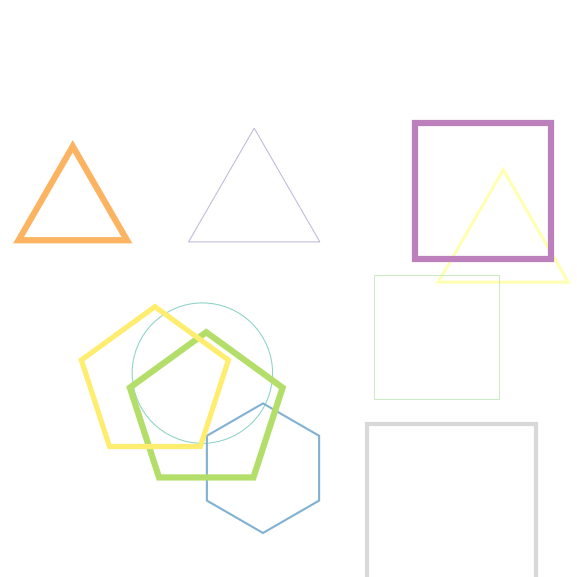[{"shape": "circle", "thickness": 0.5, "radius": 0.61, "center": [0.35, 0.353]}, {"shape": "triangle", "thickness": 1.5, "radius": 0.65, "center": [0.871, 0.575]}, {"shape": "triangle", "thickness": 0.5, "radius": 0.66, "center": [0.44, 0.646]}, {"shape": "hexagon", "thickness": 1, "radius": 0.56, "center": [0.455, 0.188]}, {"shape": "triangle", "thickness": 3, "radius": 0.54, "center": [0.126, 0.637]}, {"shape": "pentagon", "thickness": 3, "radius": 0.7, "center": [0.357, 0.285]}, {"shape": "square", "thickness": 2, "radius": 0.73, "center": [0.782, 0.119]}, {"shape": "square", "thickness": 3, "radius": 0.59, "center": [0.836, 0.669]}, {"shape": "square", "thickness": 0.5, "radius": 0.54, "center": [0.756, 0.415]}, {"shape": "pentagon", "thickness": 2.5, "radius": 0.67, "center": [0.268, 0.334]}]